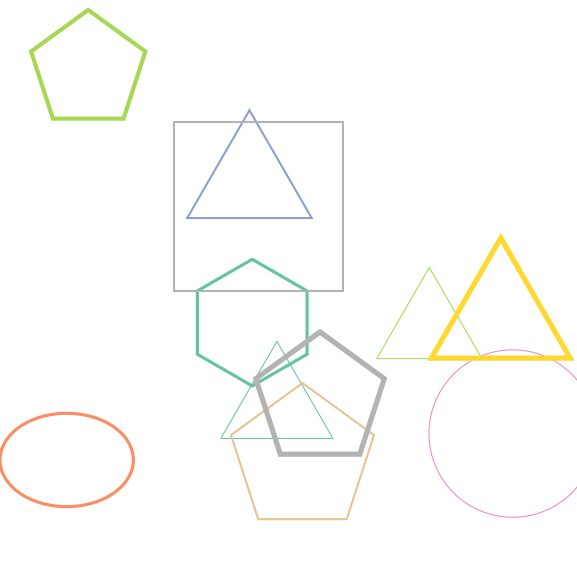[{"shape": "hexagon", "thickness": 1.5, "radius": 0.55, "center": [0.437, 0.441]}, {"shape": "triangle", "thickness": 0.5, "radius": 0.56, "center": [0.479, 0.296]}, {"shape": "oval", "thickness": 1.5, "radius": 0.58, "center": [0.115, 0.203]}, {"shape": "triangle", "thickness": 1, "radius": 0.62, "center": [0.432, 0.684]}, {"shape": "circle", "thickness": 0.5, "radius": 0.73, "center": [0.888, 0.248]}, {"shape": "triangle", "thickness": 0.5, "radius": 0.53, "center": [0.743, 0.431]}, {"shape": "pentagon", "thickness": 2, "radius": 0.52, "center": [0.153, 0.878]}, {"shape": "triangle", "thickness": 2.5, "radius": 0.69, "center": [0.867, 0.448]}, {"shape": "pentagon", "thickness": 1, "radius": 0.65, "center": [0.524, 0.206]}, {"shape": "square", "thickness": 1, "radius": 0.73, "center": [0.448, 0.641]}, {"shape": "pentagon", "thickness": 2.5, "radius": 0.59, "center": [0.554, 0.307]}]